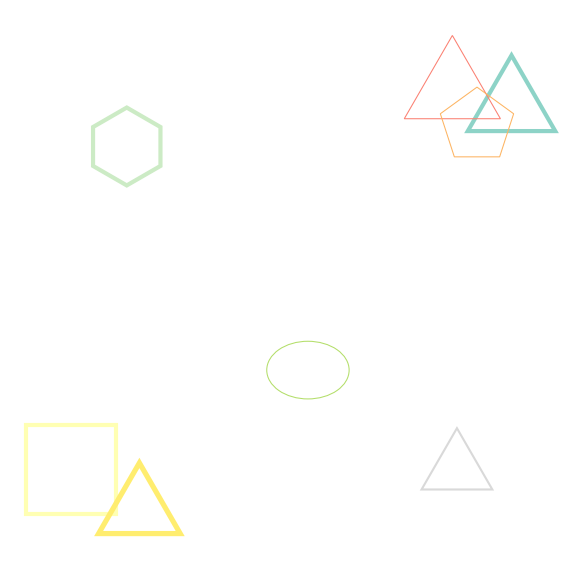[{"shape": "triangle", "thickness": 2, "radius": 0.44, "center": [0.886, 0.816]}, {"shape": "square", "thickness": 2, "radius": 0.39, "center": [0.123, 0.186]}, {"shape": "triangle", "thickness": 0.5, "radius": 0.48, "center": [0.783, 0.842]}, {"shape": "pentagon", "thickness": 0.5, "radius": 0.33, "center": [0.826, 0.782]}, {"shape": "oval", "thickness": 0.5, "radius": 0.36, "center": [0.533, 0.358]}, {"shape": "triangle", "thickness": 1, "radius": 0.35, "center": [0.791, 0.187]}, {"shape": "hexagon", "thickness": 2, "radius": 0.34, "center": [0.219, 0.745]}, {"shape": "triangle", "thickness": 2.5, "radius": 0.41, "center": [0.241, 0.116]}]